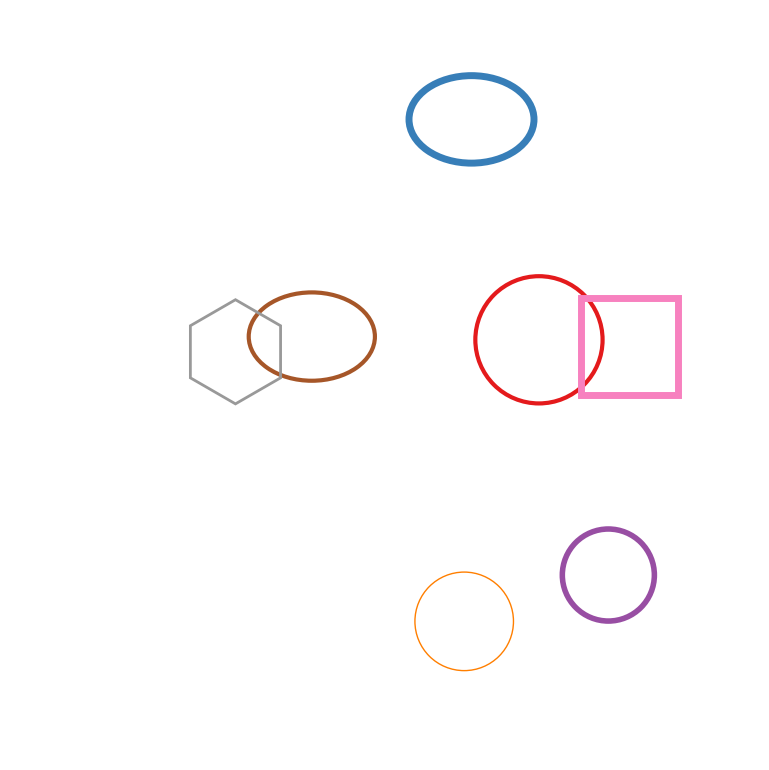[{"shape": "circle", "thickness": 1.5, "radius": 0.41, "center": [0.7, 0.559]}, {"shape": "oval", "thickness": 2.5, "radius": 0.41, "center": [0.612, 0.845]}, {"shape": "circle", "thickness": 2, "radius": 0.3, "center": [0.79, 0.253]}, {"shape": "circle", "thickness": 0.5, "radius": 0.32, "center": [0.603, 0.193]}, {"shape": "oval", "thickness": 1.5, "radius": 0.41, "center": [0.405, 0.563]}, {"shape": "square", "thickness": 2.5, "radius": 0.31, "center": [0.817, 0.55]}, {"shape": "hexagon", "thickness": 1, "radius": 0.34, "center": [0.306, 0.543]}]